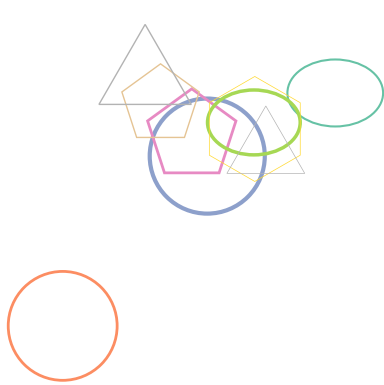[{"shape": "oval", "thickness": 1.5, "radius": 0.62, "center": [0.871, 0.758]}, {"shape": "circle", "thickness": 2, "radius": 0.71, "center": [0.163, 0.154]}, {"shape": "circle", "thickness": 3, "radius": 0.75, "center": [0.538, 0.595]}, {"shape": "pentagon", "thickness": 2, "radius": 0.6, "center": [0.498, 0.649]}, {"shape": "oval", "thickness": 2.5, "radius": 0.6, "center": [0.659, 0.682]}, {"shape": "hexagon", "thickness": 0.5, "radius": 0.68, "center": [0.662, 0.665]}, {"shape": "pentagon", "thickness": 1, "radius": 0.53, "center": [0.417, 0.728]}, {"shape": "triangle", "thickness": 1, "radius": 0.69, "center": [0.377, 0.798]}, {"shape": "triangle", "thickness": 0.5, "radius": 0.58, "center": [0.69, 0.608]}]